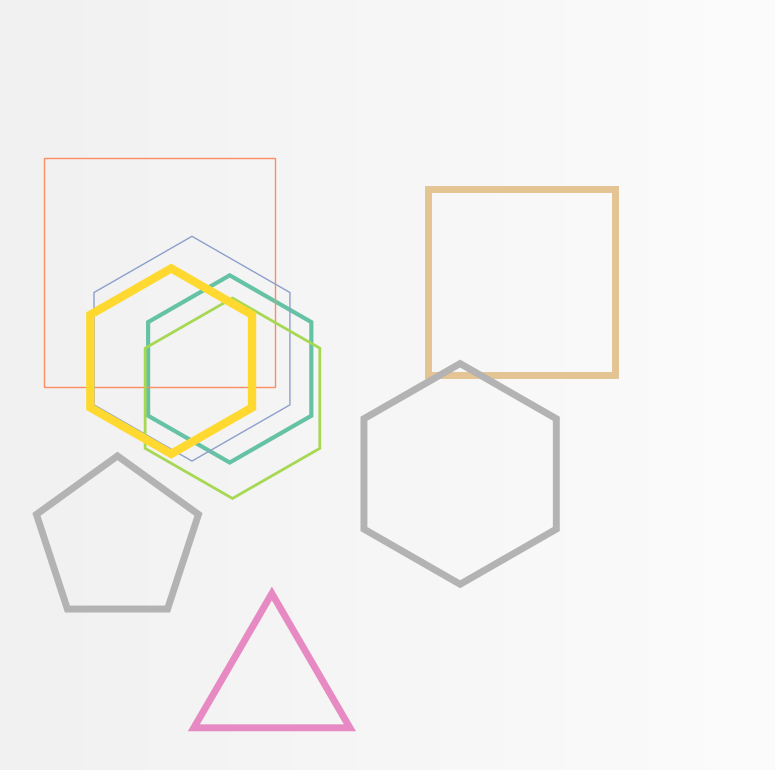[{"shape": "hexagon", "thickness": 1.5, "radius": 0.61, "center": [0.296, 0.521]}, {"shape": "square", "thickness": 0.5, "radius": 0.75, "center": [0.205, 0.646]}, {"shape": "hexagon", "thickness": 0.5, "radius": 0.73, "center": [0.248, 0.547]}, {"shape": "triangle", "thickness": 2.5, "radius": 0.58, "center": [0.351, 0.113]}, {"shape": "hexagon", "thickness": 1, "radius": 0.65, "center": [0.3, 0.483]}, {"shape": "hexagon", "thickness": 3, "radius": 0.6, "center": [0.221, 0.531]}, {"shape": "square", "thickness": 2.5, "radius": 0.61, "center": [0.673, 0.634]}, {"shape": "pentagon", "thickness": 2.5, "radius": 0.55, "center": [0.152, 0.298]}, {"shape": "hexagon", "thickness": 2.5, "radius": 0.72, "center": [0.594, 0.385]}]